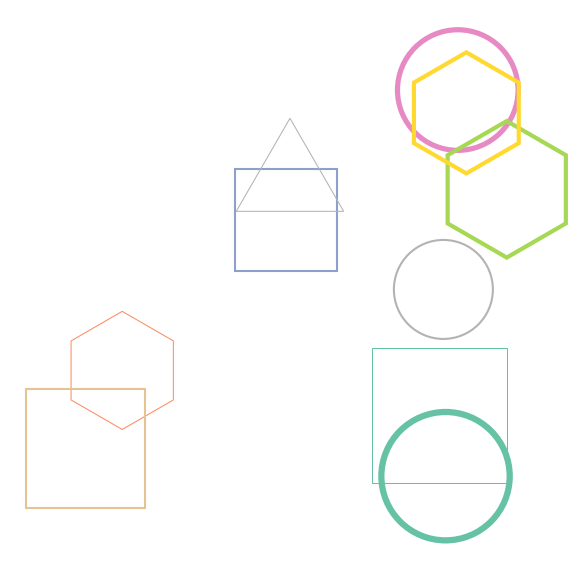[{"shape": "circle", "thickness": 3, "radius": 0.56, "center": [0.771, 0.175]}, {"shape": "square", "thickness": 0.5, "radius": 0.59, "center": [0.761, 0.279]}, {"shape": "hexagon", "thickness": 0.5, "radius": 0.51, "center": [0.212, 0.358]}, {"shape": "square", "thickness": 1, "radius": 0.44, "center": [0.495, 0.619]}, {"shape": "circle", "thickness": 2.5, "radius": 0.52, "center": [0.793, 0.843]}, {"shape": "hexagon", "thickness": 2, "radius": 0.59, "center": [0.877, 0.671]}, {"shape": "hexagon", "thickness": 2, "radius": 0.52, "center": [0.808, 0.804]}, {"shape": "square", "thickness": 1, "radius": 0.51, "center": [0.149, 0.223]}, {"shape": "triangle", "thickness": 0.5, "radius": 0.54, "center": [0.502, 0.687]}, {"shape": "circle", "thickness": 1, "radius": 0.43, "center": [0.768, 0.498]}]